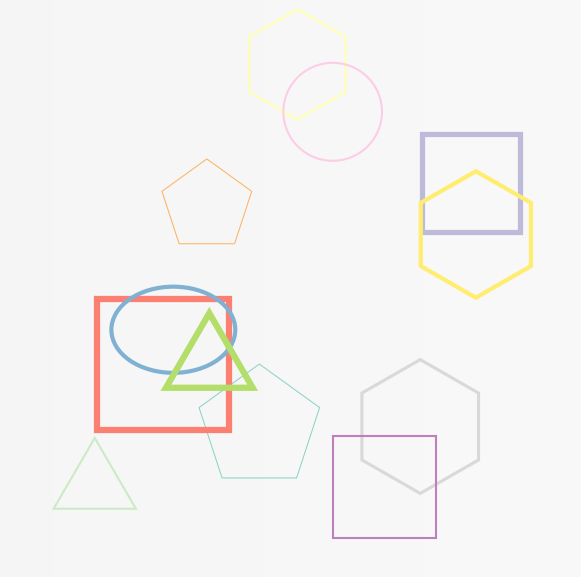[{"shape": "pentagon", "thickness": 0.5, "radius": 0.55, "center": [0.446, 0.26]}, {"shape": "hexagon", "thickness": 1, "radius": 0.48, "center": [0.512, 0.888]}, {"shape": "square", "thickness": 2.5, "radius": 0.42, "center": [0.81, 0.682]}, {"shape": "square", "thickness": 3, "radius": 0.57, "center": [0.281, 0.368]}, {"shape": "oval", "thickness": 2, "radius": 0.53, "center": [0.298, 0.428]}, {"shape": "pentagon", "thickness": 0.5, "radius": 0.41, "center": [0.356, 0.643]}, {"shape": "triangle", "thickness": 3, "radius": 0.43, "center": [0.36, 0.371]}, {"shape": "circle", "thickness": 1, "radius": 0.42, "center": [0.572, 0.806]}, {"shape": "hexagon", "thickness": 1.5, "radius": 0.58, "center": [0.723, 0.261]}, {"shape": "square", "thickness": 1, "radius": 0.44, "center": [0.662, 0.156]}, {"shape": "triangle", "thickness": 1, "radius": 0.41, "center": [0.163, 0.159]}, {"shape": "hexagon", "thickness": 2, "radius": 0.55, "center": [0.819, 0.593]}]